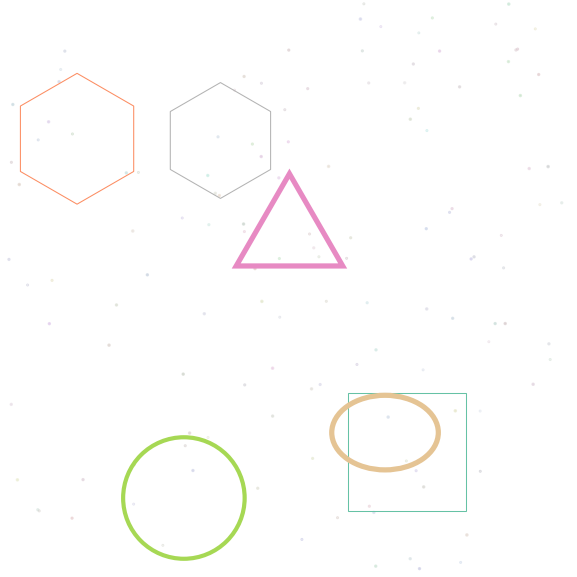[{"shape": "square", "thickness": 0.5, "radius": 0.51, "center": [0.705, 0.216]}, {"shape": "hexagon", "thickness": 0.5, "radius": 0.57, "center": [0.133, 0.759]}, {"shape": "triangle", "thickness": 2.5, "radius": 0.53, "center": [0.501, 0.592]}, {"shape": "circle", "thickness": 2, "radius": 0.53, "center": [0.318, 0.137]}, {"shape": "oval", "thickness": 2.5, "radius": 0.46, "center": [0.667, 0.25]}, {"shape": "hexagon", "thickness": 0.5, "radius": 0.5, "center": [0.382, 0.756]}]